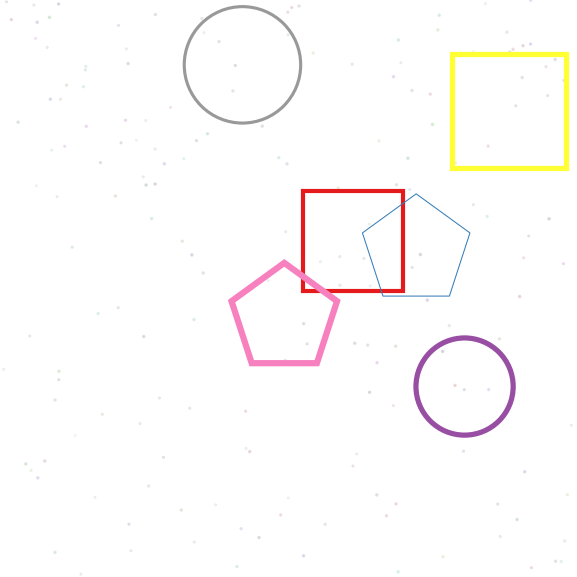[{"shape": "square", "thickness": 2, "radius": 0.43, "center": [0.612, 0.581]}, {"shape": "pentagon", "thickness": 0.5, "radius": 0.49, "center": [0.721, 0.566]}, {"shape": "circle", "thickness": 2.5, "radius": 0.42, "center": [0.804, 0.33]}, {"shape": "square", "thickness": 2.5, "radius": 0.49, "center": [0.881, 0.807]}, {"shape": "pentagon", "thickness": 3, "radius": 0.48, "center": [0.492, 0.448]}, {"shape": "circle", "thickness": 1.5, "radius": 0.5, "center": [0.42, 0.887]}]